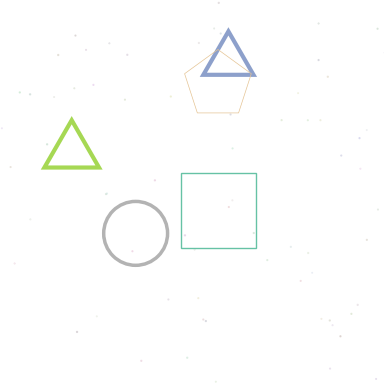[{"shape": "square", "thickness": 1, "radius": 0.49, "center": [0.567, 0.453]}, {"shape": "triangle", "thickness": 3, "radius": 0.38, "center": [0.593, 0.843]}, {"shape": "triangle", "thickness": 3, "radius": 0.41, "center": [0.186, 0.606]}, {"shape": "pentagon", "thickness": 0.5, "radius": 0.46, "center": [0.566, 0.78]}, {"shape": "circle", "thickness": 2.5, "radius": 0.41, "center": [0.352, 0.394]}]